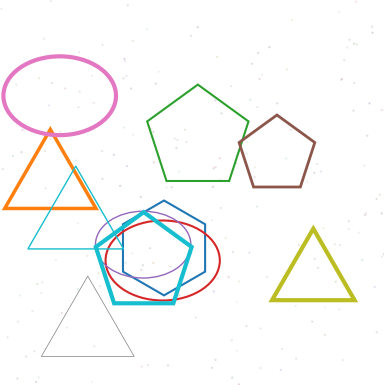[{"shape": "hexagon", "thickness": 1.5, "radius": 0.62, "center": [0.426, 0.356]}, {"shape": "triangle", "thickness": 2.5, "radius": 0.68, "center": [0.131, 0.527]}, {"shape": "pentagon", "thickness": 1.5, "radius": 0.69, "center": [0.514, 0.642]}, {"shape": "oval", "thickness": 1.5, "radius": 0.74, "center": [0.423, 0.323]}, {"shape": "oval", "thickness": 1, "radius": 0.62, "center": [0.372, 0.365]}, {"shape": "pentagon", "thickness": 2, "radius": 0.52, "center": [0.719, 0.598]}, {"shape": "oval", "thickness": 3, "radius": 0.73, "center": [0.155, 0.751]}, {"shape": "triangle", "thickness": 0.5, "radius": 0.7, "center": [0.228, 0.144]}, {"shape": "triangle", "thickness": 3, "radius": 0.62, "center": [0.814, 0.282]}, {"shape": "triangle", "thickness": 1, "radius": 0.72, "center": [0.197, 0.425]}, {"shape": "pentagon", "thickness": 3, "radius": 0.65, "center": [0.373, 0.318]}]